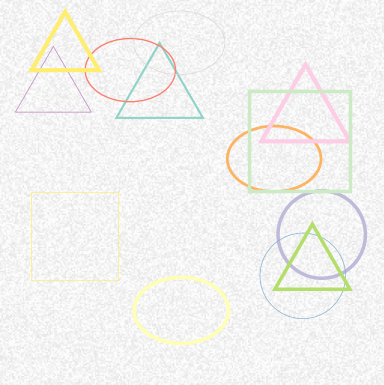[{"shape": "triangle", "thickness": 1.5, "radius": 0.65, "center": [0.415, 0.759]}, {"shape": "oval", "thickness": 2.5, "radius": 0.61, "center": [0.471, 0.194]}, {"shape": "circle", "thickness": 2.5, "radius": 0.57, "center": [0.836, 0.391]}, {"shape": "oval", "thickness": 1, "radius": 0.59, "center": [0.338, 0.818]}, {"shape": "circle", "thickness": 0.5, "radius": 0.56, "center": [0.786, 0.283]}, {"shape": "oval", "thickness": 2, "radius": 0.61, "center": [0.712, 0.587]}, {"shape": "triangle", "thickness": 2.5, "radius": 0.56, "center": [0.811, 0.305]}, {"shape": "triangle", "thickness": 3, "radius": 0.66, "center": [0.794, 0.699]}, {"shape": "oval", "thickness": 0.5, "radius": 0.59, "center": [0.466, 0.889]}, {"shape": "triangle", "thickness": 0.5, "radius": 0.57, "center": [0.139, 0.766]}, {"shape": "square", "thickness": 2.5, "radius": 0.65, "center": [0.778, 0.635]}, {"shape": "triangle", "thickness": 3, "radius": 0.51, "center": [0.169, 0.868]}, {"shape": "square", "thickness": 0.5, "radius": 0.57, "center": [0.194, 0.387]}]